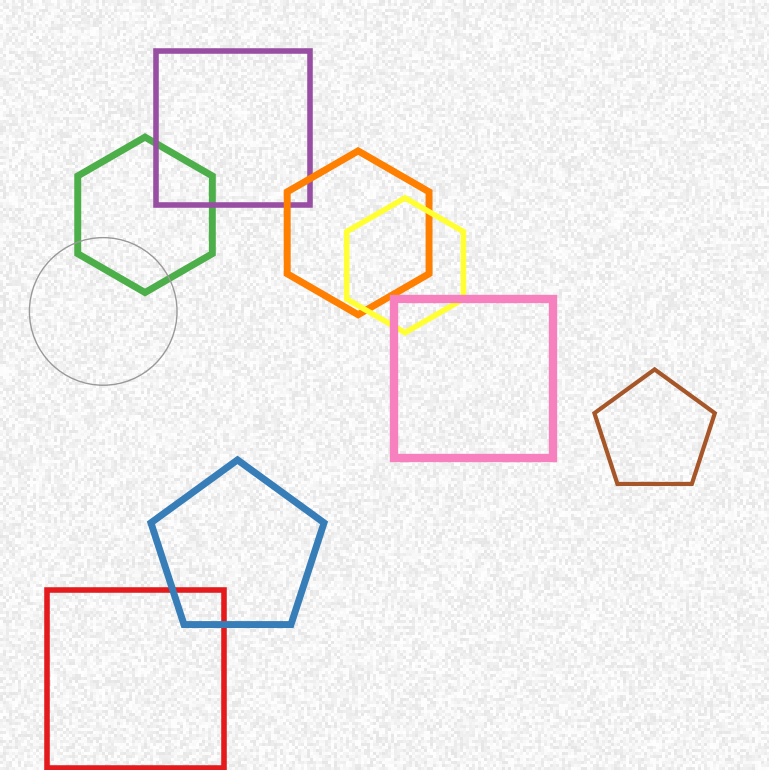[{"shape": "square", "thickness": 2, "radius": 0.58, "center": [0.176, 0.118]}, {"shape": "pentagon", "thickness": 2.5, "radius": 0.59, "center": [0.308, 0.285]}, {"shape": "hexagon", "thickness": 2.5, "radius": 0.5, "center": [0.188, 0.721]}, {"shape": "square", "thickness": 2, "radius": 0.5, "center": [0.302, 0.834]}, {"shape": "hexagon", "thickness": 2.5, "radius": 0.53, "center": [0.465, 0.698]}, {"shape": "hexagon", "thickness": 2, "radius": 0.44, "center": [0.526, 0.655]}, {"shape": "pentagon", "thickness": 1.5, "radius": 0.41, "center": [0.85, 0.438]}, {"shape": "square", "thickness": 3, "radius": 0.52, "center": [0.615, 0.508]}, {"shape": "circle", "thickness": 0.5, "radius": 0.48, "center": [0.134, 0.596]}]